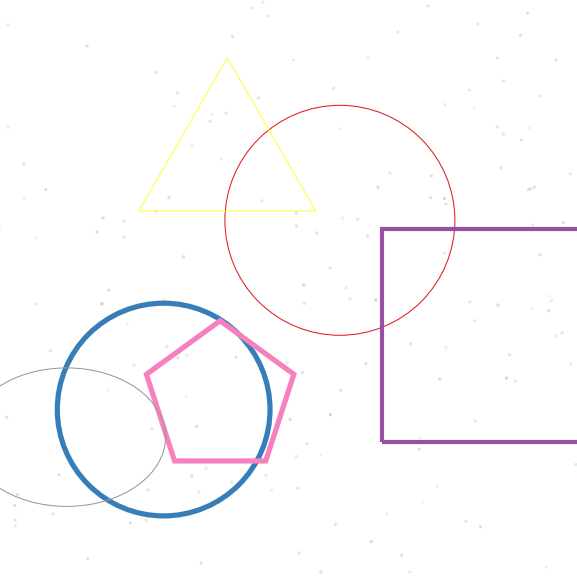[{"shape": "circle", "thickness": 0.5, "radius": 1.0, "center": [0.589, 0.618]}, {"shape": "circle", "thickness": 2.5, "radius": 0.92, "center": [0.283, 0.29]}, {"shape": "square", "thickness": 2, "radius": 0.92, "center": [0.845, 0.418]}, {"shape": "triangle", "thickness": 0.5, "radius": 0.88, "center": [0.394, 0.722]}, {"shape": "pentagon", "thickness": 2.5, "radius": 0.67, "center": [0.381, 0.31]}, {"shape": "oval", "thickness": 0.5, "radius": 0.86, "center": [0.115, 0.242]}]